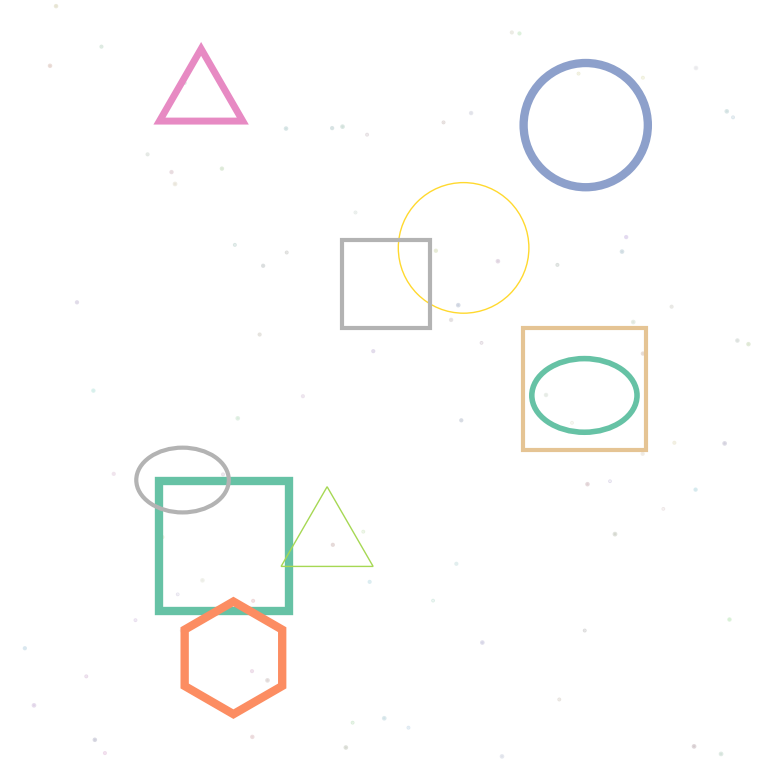[{"shape": "square", "thickness": 3, "radius": 0.42, "center": [0.291, 0.291]}, {"shape": "oval", "thickness": 2, "radius": 0.34, "center": [0.759, 0.486]}, {"shape": "hexagon", "thickness": 3, "radius": 0.37, "center": [0.303, 0.146]}, {"shape": "circle", "thickness": 3, "radius": 0.4, "center": [0.761, 0.838]}, {"shape": "triangle", "thickness": 2.5, "radius": 0.31, "center": [0.261, 0.874]}, {"shape": "triangle", "thickness": 0.5, "radius": 0.34, "center": [0.425, 0.299]}, {"shape": "circle", "thickness": 0.5, "radius": 0.42, "center": [0.602, 0.678]}, {"shape": "square", "thickness": 1.5, "radius": 0.4, "center": [0.759, 0.495]}, {"shape": "oval", "thickness": 1.5, "radius": 0.3, "center": [0.237, 0.377]}, {"shape": "square", "thickness": 1.5, "radius": 0.29, "center": [0.502, 0.632]}]